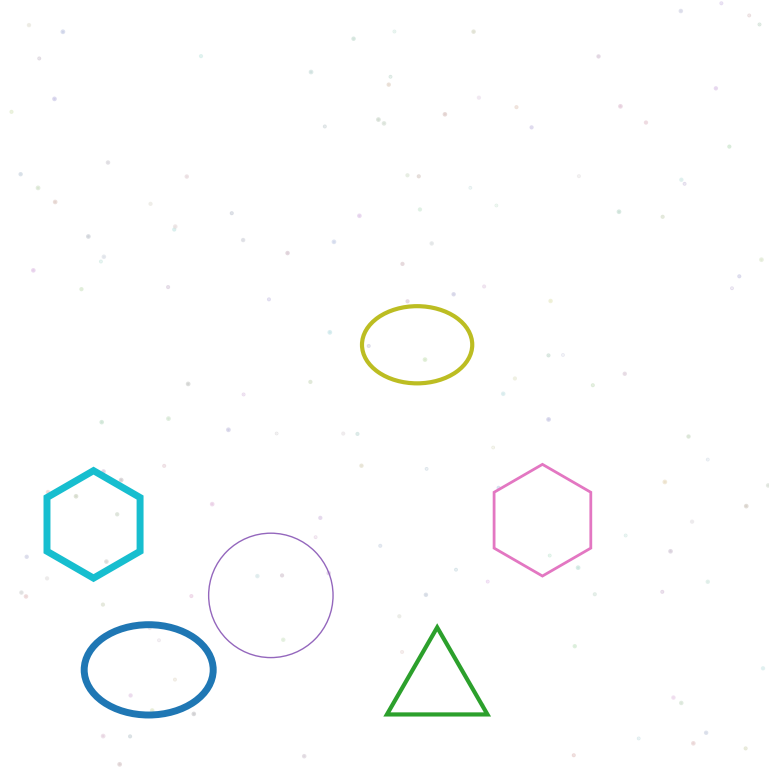[{"shape": "oval", "thickness": 2.5, "radius": 0.42, "center": [0.193, 0.13]}, {"shape": "triangle", "thickness": 1.5, "radius": 0.38, "center": [0.568, 0.11]}, {"shape": "circle", "thickness": 0.5, "radius": 0.4, "center": [0.352, 0.227]}, {"shape": "hexagon", "thickness": 1, "radius": 0.36, "center": [0.704, 0.324]}, {"shape": "oval", "thickness": 1.5, "radius": 0.36, "center": [0.542, 0.552]}, {"shape": "hexagon", "thickness": 2.5, "radius": 0.35, "center": [0.121, 0.319]}]